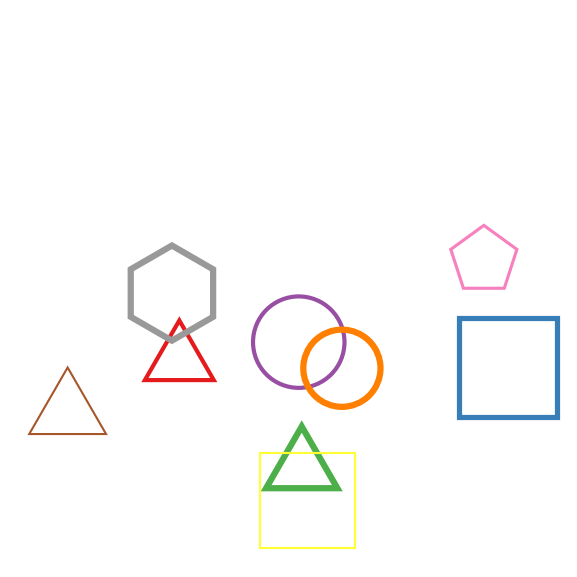[{"shape": "triangle", "thickness": 2, "radius": 0.34, "center": [0.311, 0.375]}, {"shape": "square", "thickness": 2.5, "radius": 0.43, "center": [0.88, 0.363]}, {"shape": "triangle", "thickness": 3, "radius": 0.36, "center": [0.522, 0.189]}, {"shape": "circle", "thickness": 2, "radius": 0.4, "center": [0.517, 0.407]}, {"shape": "circle", "thickness": 3, "radius": 0.33, "center": [0.592, 0.361]}, {"shape": "square", "thickness": 1, "radius": 0.41, "center": [0.532, 0.132]}, {"shape": "triangle", "thickness": 1, "radius": 0.38, "center": [0.117, 0.286]}, {"shape": "pentagon", "thickness": 1.5, "radius": 0.3, "center": [0.838, 0.549]}, {"shape": "hexagon", "thickness": 3, "radius": 0.41, "center": [0.298, 0.492]}]